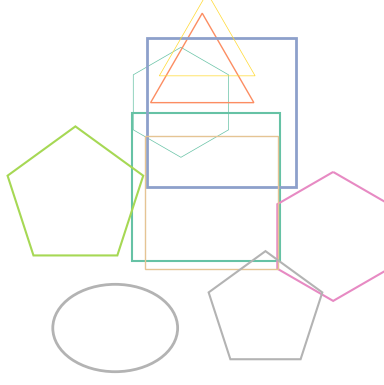[{"shape": "hexagon", "thickness": 0.5, "radius": 0.71, "center": [0.47, 0.734]}, {"shape": "square", "thickness": 1.5, "radius": 0.96, "center": [0.535, 0.514]}, {"shape": "triangle", "thickness": 1, "radius": 0.77, "center": [0.525, 0.811]}, {"shape": "square", "thickness": 2, "radius": 0.97, "center": [0.575, 0.708]}, {"shape": "hexagon", "thickness": 1.5, "radius": 0.84, "center": [0.865, 0.386]}, {"shape": "pentagon", "thickness": 1.5, "radius": 0.93, "center": [0.196, 0.486]}, {"shape": "triangle", "thickness": 0.5, "radius": 0.72, "center": [0.538, 0.875]}, {"shape": "square", "thickness": 1, "radius": 0.87, "center": [0.549, 0.474]}, {"shape": "pentagon", "thickness": 1.5, "radius": 0.78, "center": [0.69, 0.192]}, {"shape": "oval", "thickness": 2, "radius": 0.81, "center": [0.299, 0.148]}]